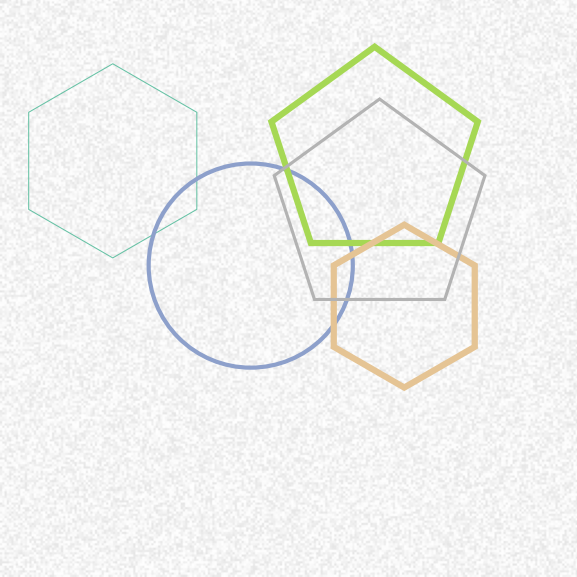[{"shape": "hexagon", "thickness": 0.5, "radius": 0.84, "center": [0.195, 0.721]}, {"shape": "circle", "thickness": 2, "radius": 0.88, "center": [0.434, 0.539]}, {"shape": "pentagon", "thickness": 3, "radius": 0.94, "center": [0.649, 0.73]}, {"shape": "hexagon", "thickness": 3, "radius": 0.7, "center": [0.7, 0.469]}, {"shape": "pentagon", "thickness": 1.5, "radius": 0.96, "center": [0.657, 0.636]}]